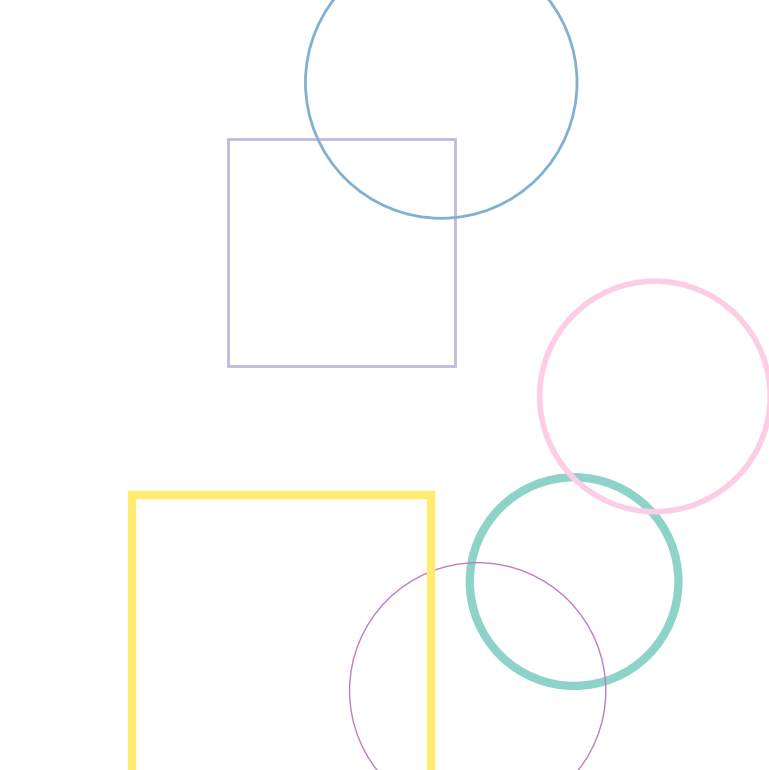[{"shape": "circle", "thickness": 3, "radius": 0.68, "center": [0.746, 0.245]}, {"shape": "square", "thickness": 1, "radius": 0.74, "center": [0.443, 0.672]}, {"shape": "circle", "thickness": 1, "radius": 0.88, "center": [0.573, 0.893]}, {"shape": "circle", "thickness": 2, "radius": 0.75, "center": [0.851, 0.485]}, {"shape": "circle", "thickness": 0.5, "radius": 0.83, "center": [0.62, 0.103]}, {"shape": "square", "thickness": 3, "radius": 0.97, "center": [0.365, 0.163]}]